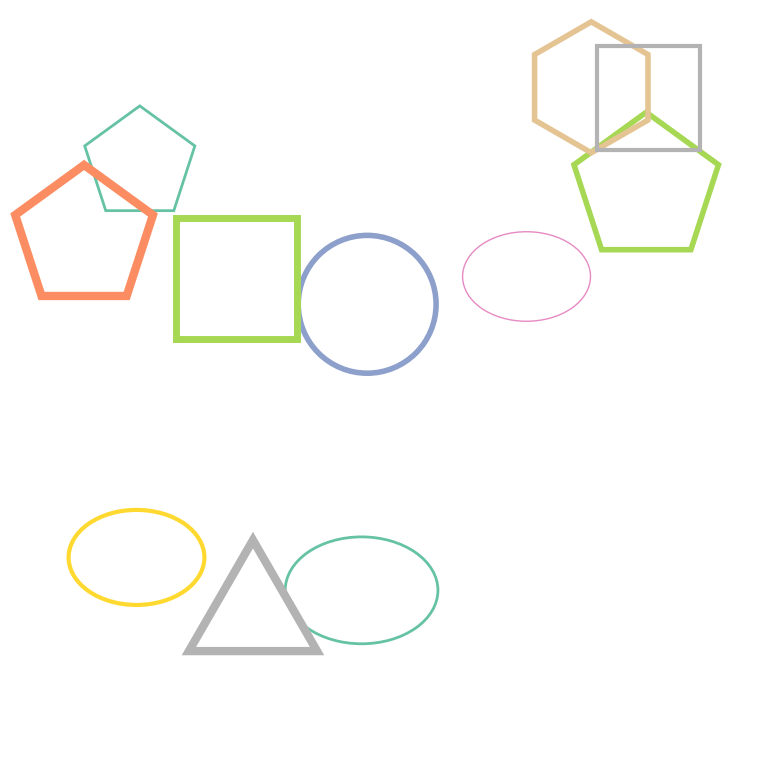[{"shape": "pentagon", "thickness": 1, "radius": 0.38, "center": [0.182, 0.787]}, {"shape": "oval", "thickness": 1, "radius": 0.5, "center": [0.47, 0.233]}, {"shape": "pentagon", "thickness": 3, "radius": 0.47, "center": [0.109, 0.692]}, {"shape": "circle", "thickness": 2, "radius": 0.45, "center": [0.477, 0.605]}, {"shape": "oval", "thickness": 0.5, "radius": 0.42, "center": [0.684, 0.641]}, {"shape": "pentagon", "thickness": 2, "radius": 0.49, "center": [0.839, 0.756]}, {"shape": "square", "thickness": 2.5, "radius": 0.39, "center": [0.307, 0.638]}, {"shape": "oval", "thickness": 1.5, "radius": 0.44, "center": [0.177, 0.276]}, {"shape": "hexagon", "thickness": 2, "radius": 0.43, "center": [0.768, 0.887]}, {"shape": "triangle", "thickness": 3, "radius": 0.48, "center": [0.329, 0.202]}, {"shape": "square", "thickness": 1.5, "radius": 0.34, "center": [0.842, 0.873]}]